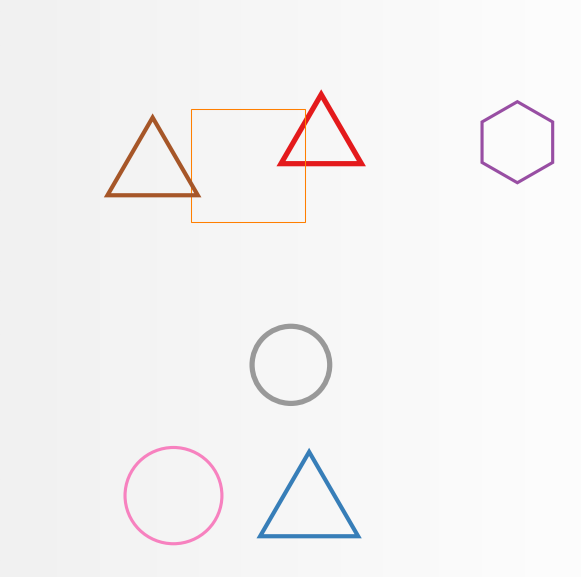[{"shape": "triangle", "thickness": 2.5, "radius": 0.4, "center": [0.553, 0.756]}, {"shape": "triangle", "thickness": 2, "radius": 0.49, "center": [0.532, 0.119]}, {"shape": "hexagon", "thickness": 1.5, "radius": 0.35, "center": [0.89, 0.753]}, {"shape": "square", "thickness": 0.5, "radius": 0.49, "center": [0.427, 0.712]}, {"shape": "triangle", "thickness": 2, "radius": 0.45, "center": [0.263, 0.706]}, {"shape": "circle", "thickness": 1.5, "radius": 0.42, "center": [0.298, 0.141]}, {"shape": "circle", "thickness": 2.5, "radius": 0.33, "center": [0.5, 0.367]}]